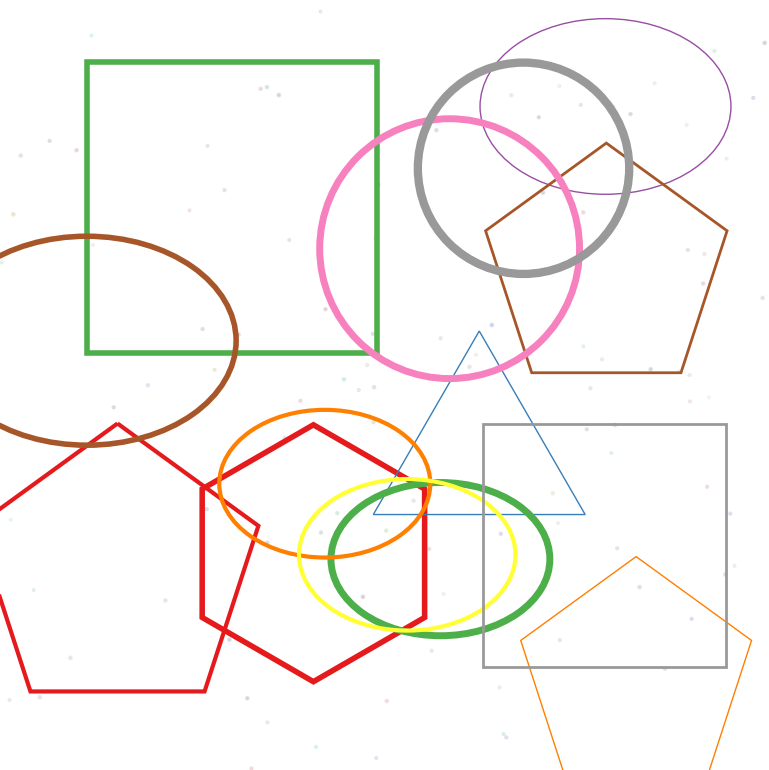[{"shape": "pentagon", "thickness": 1.5, "radius": 0.96, "center": [0.153, 0.258]}, {"shape": "hexagon", "thickness": 2, "radius": 0.83, "center": [0.407, 0.282]}, {"shape": "triangle", "thickness": 0.5, "radius": 0.79, "center": [0.622, 0.411]}, {"shape": "oval", "thickness": 2.5, "radius": 0.71, "center": [0.572, 0.274]}, {"shape": "square", "thickness": 2, "radius": 0.94, "center": [0.301, 0.731]}, {"shape": "oval", "thickness": 0.5, "radius": 0.81, "center": [0.786, 0.862]}, {"shape": "pentagon", "thickness": 0.5, "radius": 0.79, "center": [0.826, 0.12]}, {"shape": "oval", "thickness": 1.5, "radius": 0.69, "center": [0.422, 0.372]}, {"shape": "oval", "thickness": 1.5, "radius": 0.7, "center": [0.529, 0.279]}, {"shape": "pentagon", "thickness": 1, "radius": 0.82, "center": [0.787, 0.649]}, {"shape": "oval", "thickness": 2, "radius": 0.97, "center": [0.113, 0.558]}, {"shape": "circle", "thickness": 2.5, "radius": 0.84, "center": [0.584, 0.677]}, {"shape": "square", "thickness": 1, "radius": 0.79, "center": [0.785, 0.291]}, {"shape": "circle", "thickness": 3, "radius": 0.69, "center": [0.68, 0.781]}]